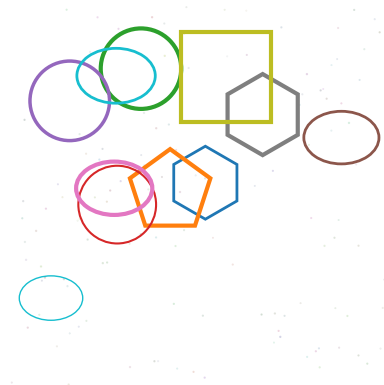[{"shape": "hexagon", "thickness": 2, "radius": 0.47, "center": [0.533, 0.525]}, {"shape": "pentagon", "thickness": 3, "radius": 0.55, "center": [0.442, 0.503]}, {"shape": "circle", "thickness": 3, "radius": 0.52, "center": [0.366, 0.822]}, {"shape": "circle", "thickness": 1.5, "radius": 0.5, "center": [0.304, 0.469]}, {"shape": "circle", "thickness": 2.5, "radius": 0.52, "center": [0.181, 0.738]}, {"shape": "oval", "thickness": 2, "radius": 0.49, "center": [0.887, 0.643]}, {"shape": "oval", "thickness": 3, "radius": 0.49, "center": [0.297, 0.511]}, {"shape": "hexagon", "thickness": 3, "radius": 0.53, "center": [0.682, 0.702]}, {"shape": "square", "thickness": 3, "radius": 0.58, "center": [0.586, 0.799]}, {"shape": "oval", "thickness": 2, "radius": 0.51, "center": [0.301, 0.803]}, {"shape": "oval", "thickness": 1, "radius": 0.41, "center": [0.132, 0.226]}]